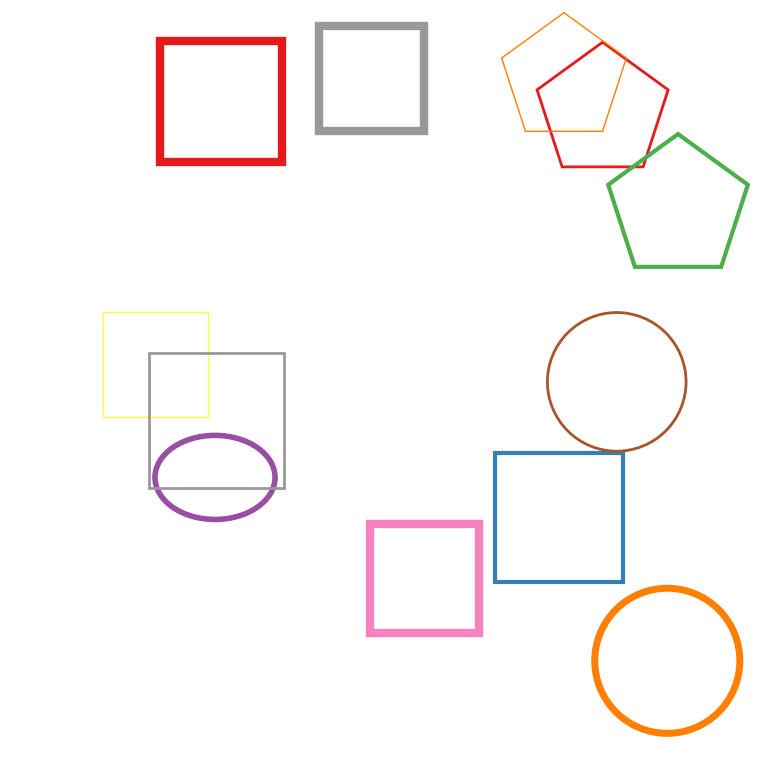[{"shape": "pentagon", "thickness": 1, "radius": 0.45, "center": [0.783, 0.856]}, {"shape": "square", "thickness": 3, "radius": 0.39, "center": [0.287, 0.868]}, {"shape": "square", "thickness": 1.5, "radius": 0.42, "center": [0.726, 0.328]}, {"shape": "pentagon", "thickness": 1.5, "radius": 0.48, "center": [0.881, 0.731]}, {"shape": "oval", "thickness": 2, "radius": 0.39, "center": [0.279, 0.38]}, {"shape": "circle", "thickness": 2.5, "radius": 0.47, "center": [0.867, 0.142]}, {"shape": "pentagon", "thickness": 0.5, "radius": 0.43, "center": [0.732, 0.898]}, {"shape": "square", "thickness": 0.5, "radius": 0.34, "center": [0.202, 0.527]}, {"shape": "circle", "thickness": 1, "radius": 0.45, "center": [0.801, 0.504]}, {"shape": "square", "thickness": 3, "radius": 0.35, "center": [0.551, 0.249]}, {"shape": "square", "thickness": 1, "radius": 0.44, "center": [0.281, 0.454]}, {"shape": "square", "thickness": 3, "radius": 0.34, "center": [0.483, 0.898]}]